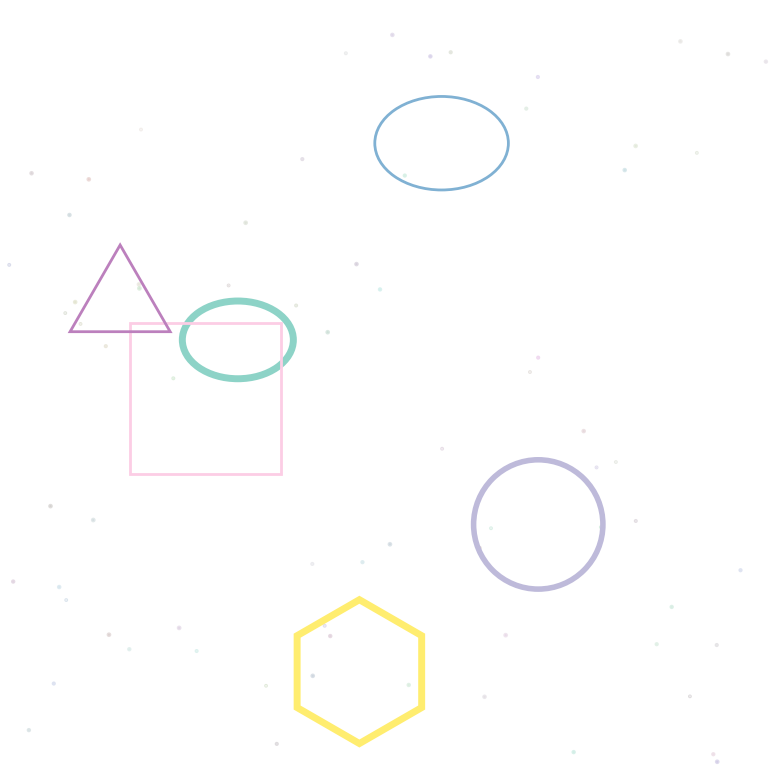[{"shape": "oval", "thickness": 2.5, "radius": 0.36, "center": [0.309, 0.559]}, {"shape": "circle", "thickness": 2, "radius": 0.42, "center": [0.699, 0.319]}, {"shape": "oval", "thickness": 1, "radius": 0.43, "center": [0.573, 0.814]}, {"shape": "square", "thickness": 1, "radius": 0.49, "center": [0.267, 0.482]}, {"shape": "triangle", "thickness": 1, "radius": 0.38, "center": [0.156, 0.607]}, {"shape": "hexagon", "thickness": 2.5, "radius": 0.47, "center": [0.467, 0.128]}]